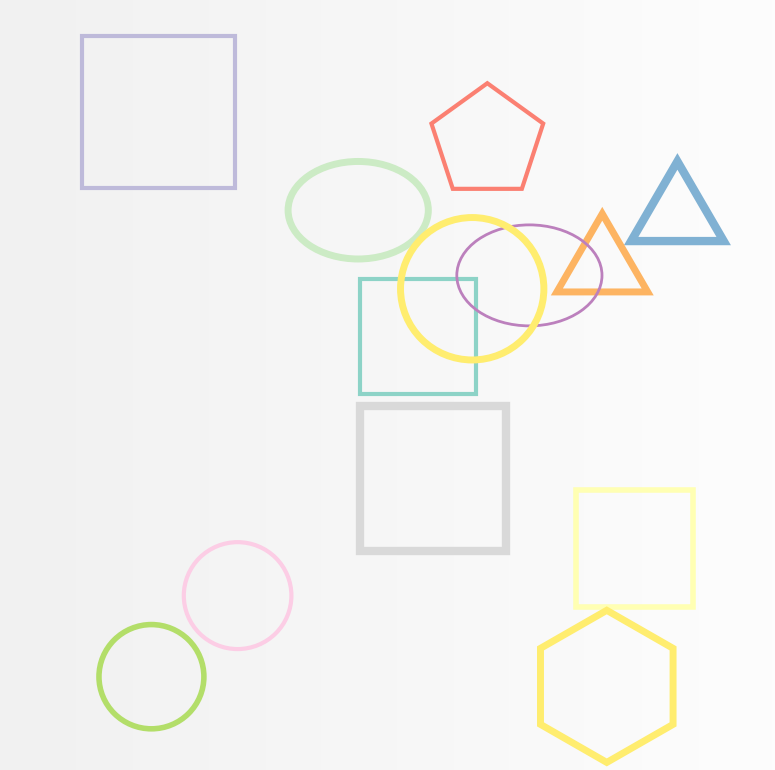[{"shape": "square", "thickness": 1.5, "radius": 0.37, "center": [0.54, 0.563]}, {"shape": "square", "thickness": 2, "radius": 0.38, "center": [0.819, 0.288]}, {"shape": "square", "thickness": 1.5, "radius": 0.49, "center": [0.204, 0.855]}, {"shape": "pentagon", "thickness": 1.5, "radius": 0.38, "center": [0.629, 0.816]}, {"shape": "triangle", "thickness": 3, "radius": 0.34, "center": [0.874, 0.721]}, {"shape": "triangle", "thickness": 2.5, "radius": 0.34, "center": [0.777, 0.655]}, {"shape": "circle", "thickness": 2, "radius": 0.34, "center": [0.195, 0.121]}, {"shape": "circle", "thickness": 1.5, "radius": 0.35, "center": [0.307, 0.226]}, {"shape": "square", "thickness": 3, "radius": 0.47, "center": [0.559, 0.379]}, {"shape": "oval", "thickness": 1, "radius": 0.47, "center": [0.683, 0.642]}, {"shape": "oval", "thickness": 2.5, "radius": 0.45, "center": [0.462, 0.727]}, {"shape": "circle", "thickness": 2.5, "radius": 0.46, "center": [0.609, 0.625]}, {"shape": "hexagon", "thickness": 2.5, "radius": 0.49, "center": [0.783, 0.109]}]